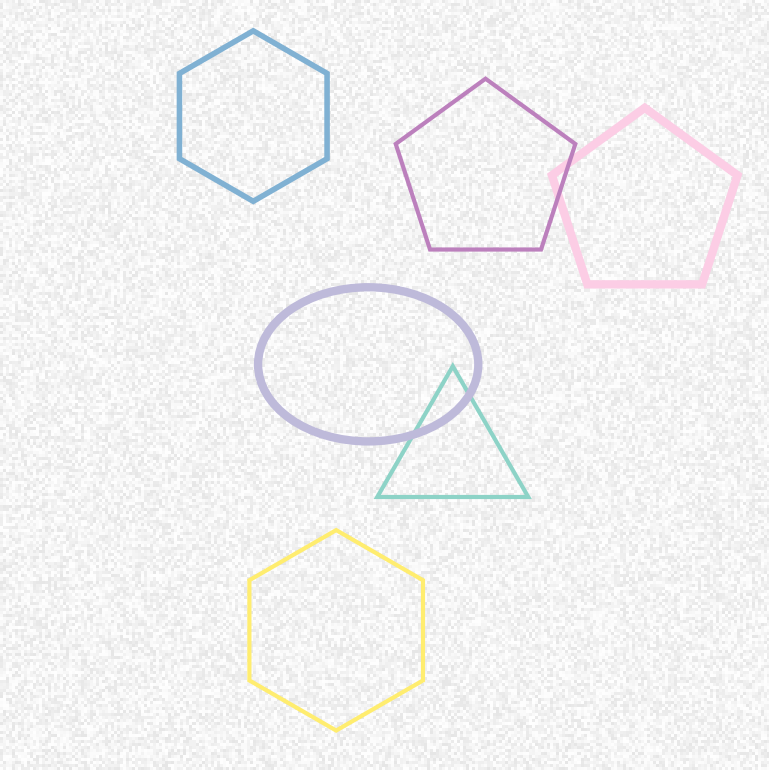[{"shape": "triangle", "thickness": 1.5, "radius": 0.57, "center": [0.588, 0.411]}, {"shape": "oval", "thickness": 3, "radius": 0.72, "center": [0.478, 0.527]}, {"shape": "hexagon", "thickness": 2, "radius": 0.55, "center": [0.329, 0.849]}, {"shape": "pentagon", "thickness": 3, "radius": 0.63, "center": [0.837, 0.733]}, {"shape": "pentagon", "thickness": 1.5, "radius": 0.61, "center": [0.631, 0.775]}, {"shape": "hexagon", "thickness": 1.5, "radius": 0.65, "center": [0.437, 0.181]}]